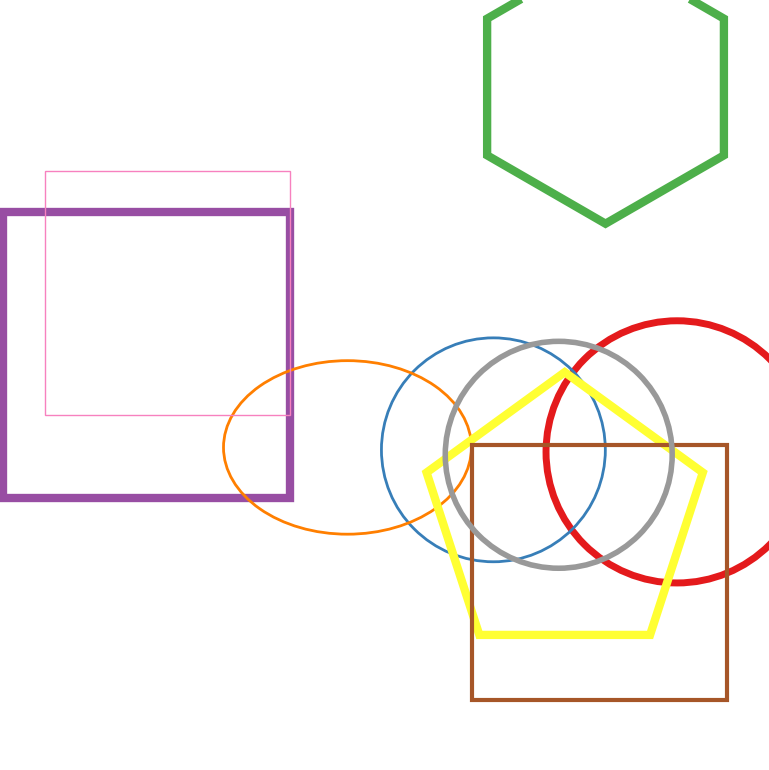[{"shape": "circle", "thickness": 2.5, "radius": 0.85, "center": [0.879, 0.413]}, {"shape": "circle", "thickness": 1, "radius": 0.73, "center": [0.641, 0.416]}, {"shape": "hexagon", "thickness": 3, "radius": 0.89, "center": [0.786, 0.887]}, {"shape": "square", "thickness": 3, "radius": 0.93, "center": [0.19, 0.539]}, {"shape": "oval", "thickness": 1, "radius": 0.8, "center": [0.451, 0.419]}, {"shape": "pentagon", "thickness": 3, "radius": 0.94, "center": [0.733, 0.328]}, {"shape": "square", "thickness": 1.5, "radius": 0.83, "center": [0.779, 0.257]}, {"shape": "square", "thickness": 0.5, "radius": 0.79, "center": [0.218, 0.62]}, {"shape": "circle", "thickness": 2, "radius": 0.74, "center": [0.726, 0.409]}]